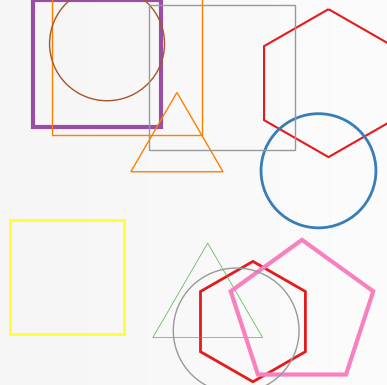[{"shape": "hexagon", "thickness": 1.5, "radius": 0.96, "center": [0.848, 0.784]}, {"shape": "hexagon", "thickness": 2, "radius": 0.78, "center": [0.653, 0.165]}, {"shape": "circle", "thickness": 2, "radius": 0.74, "center": [0.822, 0.556]}, {"shape": "triangle", "thickness": 0.5, "radius": 0.82, "center": [0.536, 0.205]}, {"shape": "square", "thickness": 3, "radius": 0.83, "center": [0.251, 0.836]}, {"shape": "triangle", "thickness": 1, "radius": 0.69, "center": [0.457, 0.623]}, {"shape": "square", "thickness": 1, "radius": 0.96, "center": [0.328, 0.843]}, {"shape": "square", "thickness": 2, "radius": 0.74, "center": [0.173, 0.28]}, {"shape": "circle", "thickness": 1, "radius": 0.74, "center": [0.276, 0.887]}, {"shape": "pentagon", "thickness": 3, "radius": 0.97, "center": [0.779, 0.184]}, {"shape": "square", "thickness": 1, "radius": 0.94, "center": [0.572, 0.799]}, {"shape": "circle", "thickness": 1, "radius": 0.81, "center": [0.609, 0.142]}]